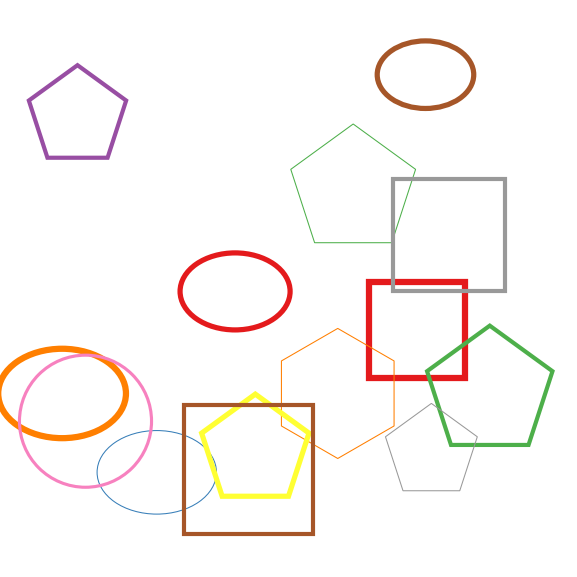[{"shape": "square", "thickness": 3, "radius": 0.42, "center": [0.722, 0.427]}, {"shape": "oval", "thickness": 2.5, "radius": 0.48, "center": [0.407, 0.495]}, {"shape": "oval", "thickness": 0.5, "radius": 0.52, "center": [0.271, 0.181]}, {"shape": "pentagon", "thickness": 0.5, "radius": 0.57, "center": [0.612, 0.671]}, {"shape": "pentagon", "thickness": 2, "radius": 0.57, "center": [0.848, 0.321]}, {"shape": "pentagon", "thickness": 2, "radius": 0.44, "center": [0.134, 0.798]}, {"shape": "oval", "thickness": 3, "radius": 0.55, "center": [0.108, 0.318]}, {"shape": "hexagon", "thickness": 0.5, "radius": 0.56, "center": [0.585, 0.318]}, {"shape": "pentagon", "thickness": 2.5, "radius": 0.49, "center": [0.442, 0.219]}, {"shape": "square", "thickness": 2, "radius": 0.56, "center": [0.43, 0.186]}, {"shape": "oval", "thickness": 2.5, "radius": 0.42, "center": [0.737, 0.87]}, {"shape": "circle", "thickness": 1.5, "radius": 0.57, "center": [0.148, 0.27]}, {"shape": "square", "thickness": 2, "radius": 0.48, "center": [0.777, 0.592]}, {"shape": "pentagon", "thickness": 0.5, "radius": 0.42, "center": [0.747, 0.217]}]